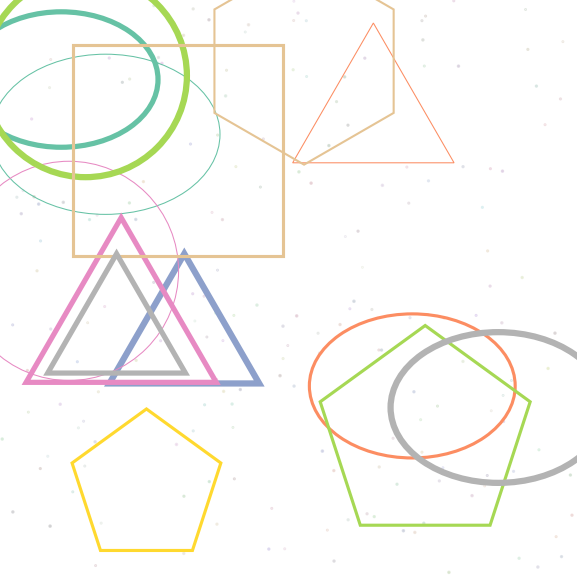[{"shape": "oval", "thickness": 0.5, "radius": 0.99, "center": [0.183, 0.767]}, {"shape": "oval", "thickness": 2.5, "radius": 0.84, "center": [0.106, 0.861]}, {"shape": "triangle", "thickness": 0.5, "radius": 0.81, "center": [0.647, 0.798]}, {"shape": "oval", "thickness": 1.5, "radius": 0.89, "center": [0.714, 0.331]}, {"shape": "triangle", "thickness": 3, "radius": 0.75, "center": [0.319, 0.41]}, {"shape": "circle", "thickness": 0.5, "radius": 0.95, "center": [0.119, 0.53]}, {"shape": "triangle", "thickness": 2.5, "radius": 0.95, "center": [0.21, 0.432]}, {"shape": "circle", "thickness": 3, "radius": 0.88, "center": [0.148, 0.868]}, {"shape": "pentagon", "thickness": 1.5, "radius": 0.96, "center": [0.736, 0.244]}, {"shape": "pentagon", "thickness": 1.5, "radius": 0.68, "center": [0.254, 0.156]}, {"shape": "square", "thickness": 1.5, "radius": 0.91, "center": [0.308, 0.739]}, {"shape": "hexagon", "thickness": 1, "radius": 0.9, "center": [0.526, 0.893]}, {"shape": "triangle", "thickness": 2.5, "radius": 0.69, "center": [0.202, 0.422]}, {"shape": "oval", "thickness": 3, "radius": 0.93, "center": [0.863, 0.293]}]